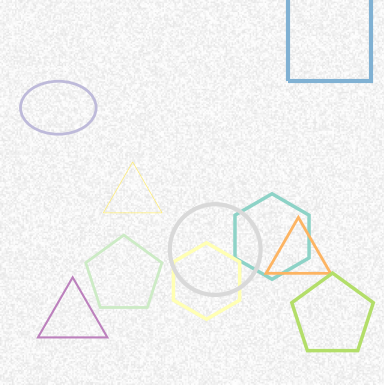[{"shape": "hexagon", "thickness": 2.5, "radius": 0.56, "center": [0.707, 0.386]}, {"shape": "hexagon", "thickness": 2.5, "radius": 0.5, "center": [0.536, 0.27]}, {"shape": "oval", "thickness": 2, "radius": 0.49, "center": [0.151, 0.72]}, {"shape": "square", "thickness": 3, "radius": 0.54, "center": [0.856, 0.898]}, {"shape": "triangle", "thickness": 2, "radius": 0.48, "center": [0.775, 0.338]}, {"shape": "pentagon", "thickness": 2.5, "radius": 0.56, "center": [0.864, 0.179]}, {"shape": "circle", "thickness": 3, "radius": 0.59, "center": [0.559, 0.352]}, {"shape": "triangle", "thickness": 1.5, "radius": 0.52, "center": [0.189, 0.176]}, {"shape": "pentagon", "thickness": 2, "radius": 0.52, "center": [0.322, 0.285]}, {"shape": "triangle", "thickness": 0.5, "radius": 0.44, "center": [0.345, 0.491]}]